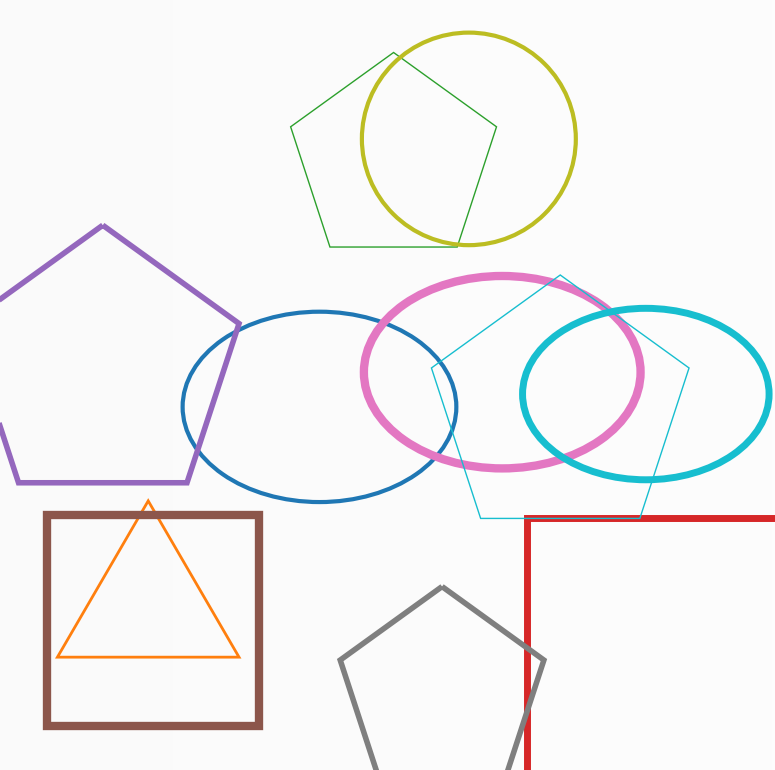[{"shape": "oval", "thickness": 1.5, "radius": 0.88, "center": [0.412, 0.472]}, {"shape": "triangle", "thickness": 1, "radius": 0.68, "center": [0.191, 0.214]}, {"shape": "pentagon", "thickness": 0.5, "radius": 0.7, "center": [0.508, 0.792]}, {"shape": "square", "thickness": 2.5, "radius": 0.95, "center": [0.869, 0.138]}, {"shape": "pentagon", "thickness": 2, "radius": 0.92, "center": [0.133, 0.523]}, {"shape": "square", "thickness": 3, "radius": 0.68, "center": [0.198, 0.194]}, {"shape": "oval", "thickness": 3, "radius": 0.89, "center": [0.648, 0.517]}, {"shape": "pentagon", "thickness": 2, "radius": 0.69, "center": [0.57, 0.1]}, {"shape": "circle", "thickness": 1.5, "radius": 0.69, "center": [0.605, 0.82]}, {"shape": "pentagon", "thickness": 0.5, "radius": 0.87, "center": [0.723, 0.468]}, {"shape": "oval", "thickness": 2.5, "radius": 0.8, "center": [0.833, 0.488]}]